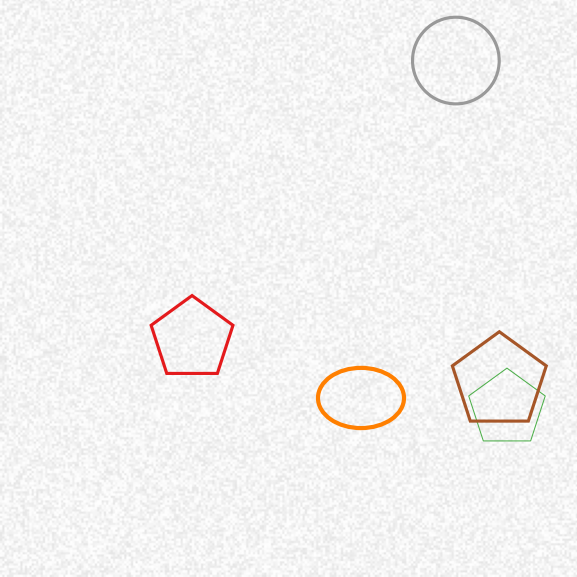[{"shape": "pentagon", "thickness": 1.5, "radius": 0.37, "center": [0.333, 0.413]}, {"shape": "pentagon", "thickness": 0.5, "radius": 0.35, "center": [0.878, 0.292]}, {"shape": "oval", "thickness": 2, "radius": 0.37, "center": [0.625, 0.31]}, {"shape": "pentagon", "thickness": 1.5, "radius": 0.43, "center": [0.865, 0.339]}, {"shape": "circle", "thickness": 1.5, "radius": 0.38, "center": [0.789, 0.894]}]